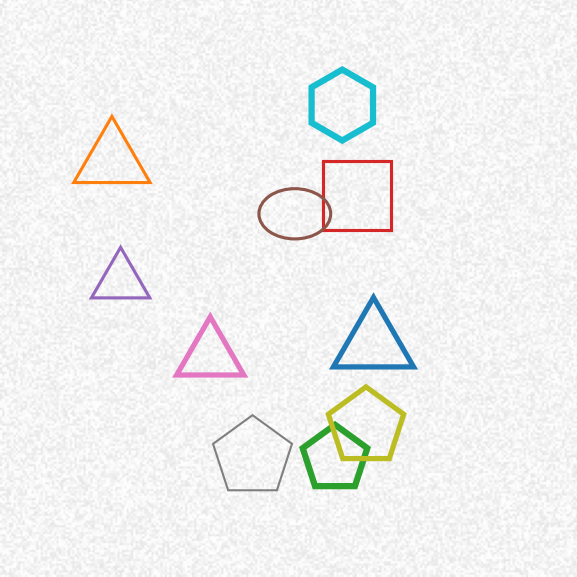[{"shape": "triangle", "thickness": 2.5, "radius": 0.4, "center": [0.647, 0.404]}, {"shape": "triangle", "thickness": 1.5, "radius": 0.38, "center": [0.194, 0.721]}, {"shape": "pentagon", "thickness": 3, "radius": 0.29, "center": [0.58, 0.205]}, {"shape": "square", "thickness": 1.5, "radius": 0.3, "center": [0.618, 0.661]}, {"shape": "triangle", "thickness": 1.5, "radius": 0.29, "center": [0.209, 0.512]}, {"shape": "oval", "thickness": 1.5, "radius": 0.31, "center": [0.511, 0.629]}, {"shape": "triangle", "thickness": 2.5, "radius": 0.34, "center": [0.364, 0.383]}, {"shape": "pentagon", "thickness": 1, "radius": 0.36, "center": [0.437, 0.208]}, {"shape": "pentagon", "thickness": 2.5, "radius": 0.34, "center": [0.634, 0.261]}, {"shape": "hexagon", "thickness": 3, "radius": 0.31, "center": [0.593, 0.817]}]